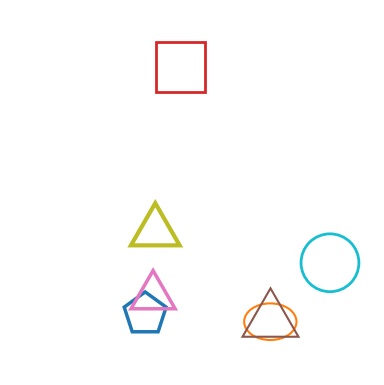[{"shape": "pentagon", "thickness": 2.5, "radius": 0.29, "center": [0.377, 0.185]}, {"shape": "oval", "thickness": 1.5, "radius": 0.34, "center": [0.702, 0.164]}, {"shape": "square", "thickness": 2, "radius": 0.32, "center": [0.468, 0.826]}, {"shape": "triangle", "thickness": 1.5, "radius": 0.42, "center": [0.703, 0.167]}, {"shape": "triangle", "thickness": 2.5, "radius": 0.33, "center": [0.398, 0.231]}, {"shape": "triangle", "thickness": 3, "radius": 0.37, "center": [0.403, 0.399]}, {"shape": "circle", "thickness": 2, "radius": 0.38, "center": [0.857, 0.317]}]